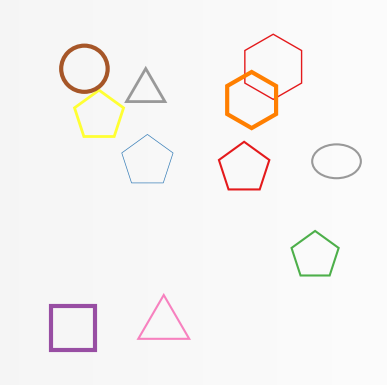[{"shape": "hexagon", "thickness": 1, "radius": 0.42, "center": [0.705, 0.826]}, {"shape": "pentagon", "thickness": 1.5, "radius": 0.34, "center": [0.63, 0.563]}, {"shape": "pentagon", "thickness": 0.5, "radius": 0.35, "center": [0.38, 0.581]}, {"shape": "pentagon", "thickness": 1.5, "radius": 0.32, "center": [0.813, 0.336]}, {"shape": "square", "thickness": 3, "radius": 0.29, "center": [0.189, 0.148]}, {"shape": "hexagon", "thickness": 3, "radius": 0.36, "center": [0.649, 0.74]}, {"shape": "pentagon", "thickness": 2, "radius": 0.33, "center": [0.256, 0.699]}, {"shape": "circle", "thickness": 3, "radius": 0.3, "center": [0.218, 0.821]}, {"shape": "triangle", "thickness": 1.5, "radius": 0.38, "center": [0.423, 0.158]}, {"shape": "oval", "thickness": 1.5, "radius": 0.31, "center": [0.868, 0.581]}, {"shape": "triangle", "thickness": 2, "radius": 0.29, "center": [0.376, 0.765]}]